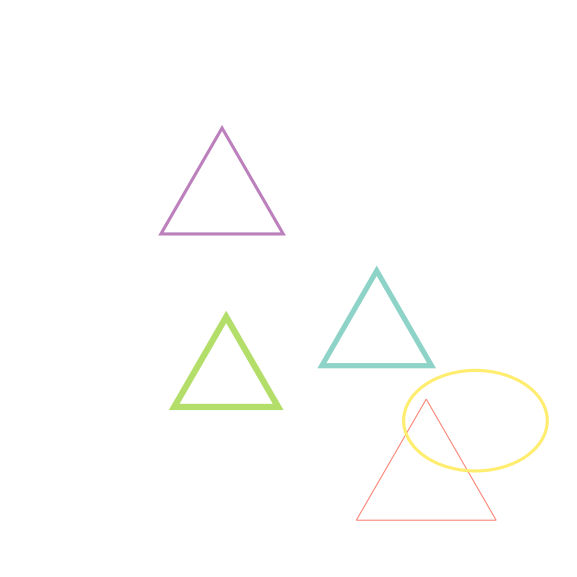[{"shape": "triangle", "thickness": 2.5, "radius": 0.55, "center": [0.652, 0.421]}, {"shape": "triangle", "thickness": 0.5, "radius": 0.7, "center": [0.738, 0.168]}, {"shape": "triangle", "thickness": 3, "radius": 0.52, "center": [0.392, 0.346]}, {"shape": "triangle", "thickness": 1.5, "radius": 0.61, "center": [0.385, 0.655]}, {"shape": "oval", "thickness": 1.5, "radius": 0.62, "center": [0.823, 0.271]}]